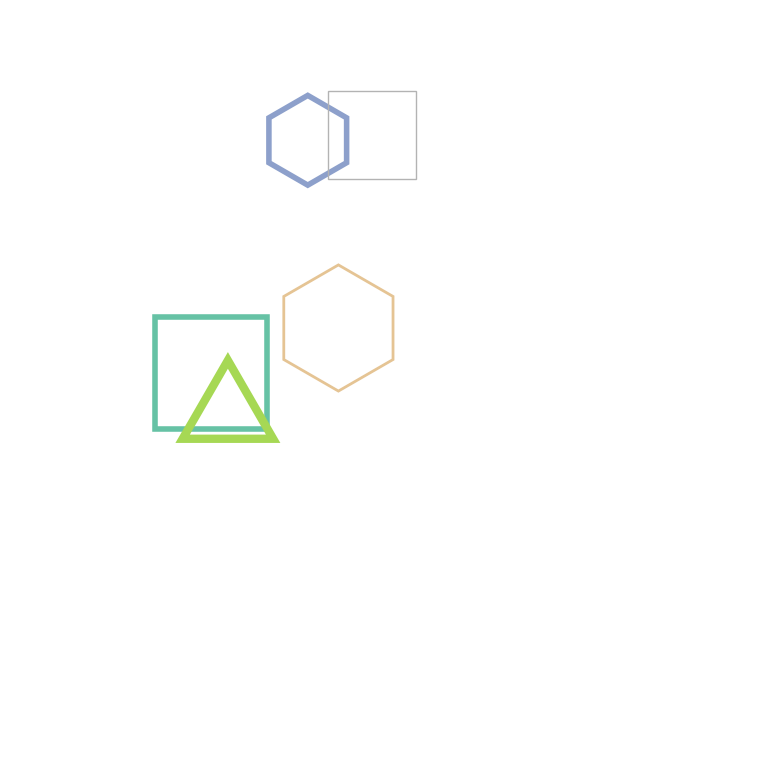[{"shape": "square", "thickness": 2, "radius": 0.36, "center": [0.274, 0.516]}, {"shape": "hexagon", "thickness": 2, "radius": 0.29, "center": [0.4, 0.818]}, {"shape": "triangle", "thickness": 3, "radius": 0.34, "center": [0.296, 0.464]}, {"shape": "hexagon", "thickness": 1, "radius": 0.41, "center": [0.439, 0.574]}, {"shape": "square", "thickness": 0.5, "radius": 0.29, "center": [0.483, 0.825]}]